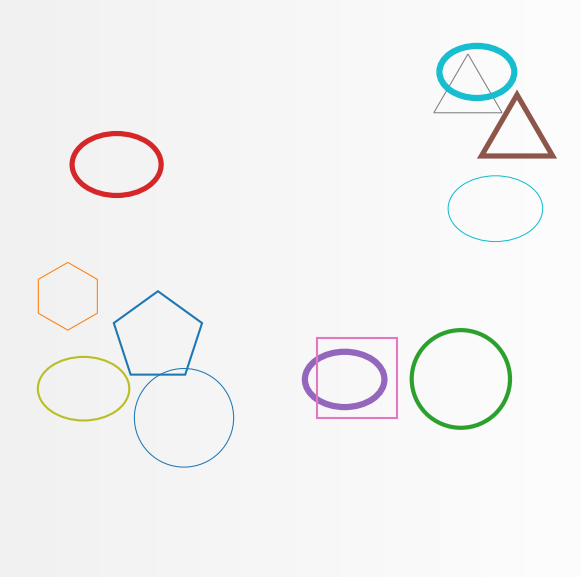[{"shape": "circle", "thickness": 0.5, "radius": 0.43, "center": [0.317, 0.276]}, {"shape": "pentagon", "thickness": 1, "radius": 0.4, "center": [0.272, 0.415]}, {"shape": "hexagon", "thickness": 0.5, "radius": 0.29, "center": [0.117, 0.486]}, {"shape": "circle", "thickness": 2, "radius": 0.42, "center": [0.793, 0.343]}, {"shape": "oval", "thickness": 2.5, "radius": 0.38, "center": [0.201, 0.714]}, {"shape": "oval", "thickness": 3, "radius": 0.34, "center": [0.593, 0.342]}, {"shape": "triangle", "thickness": 2.5, "radius": 0.35, "center": [0.89, 0.764]}, {"shape": "square", "thickness": 1, "radius": 0.34, "center": [0.614, 0.345]}, {"shape": "triangle", "thickness": 0.5, "radius": 0.34, "center": [0.805, 0.838]}, {"shape": "oval", "thickness": 1, "radius": 0.39, "center": [0.144, 0.326]}, {"shape": "oval", "thickness": 3, "radius": 0.32, "center": [0.82, 0.875]}, {"shape": "oval", "thickness": 0.5, "radius": 0.41, "center": [0.852, 0.638]}]